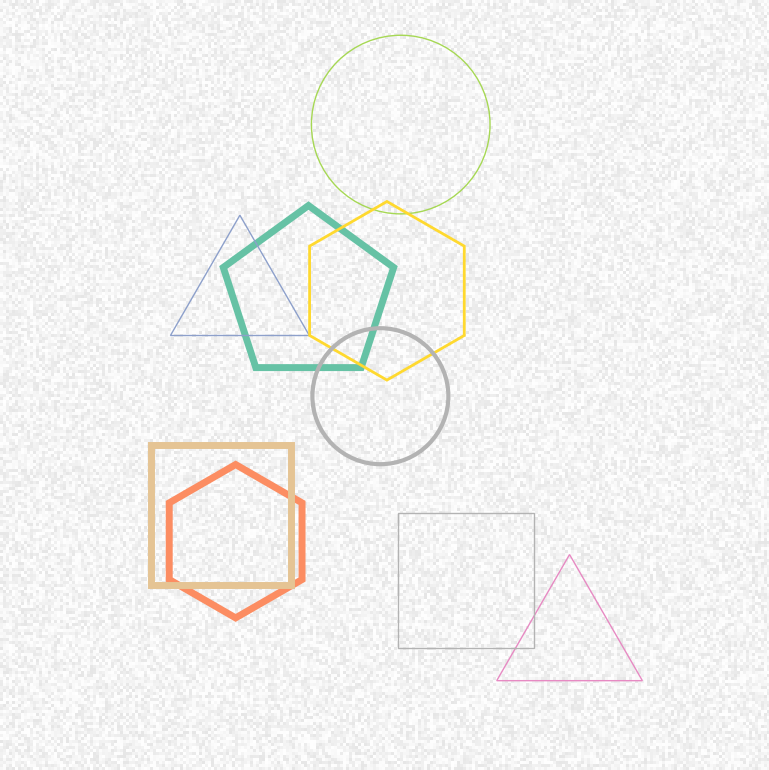[{"shape": "pentagon", "thickness": 2.5, "radius": 0.58, "center": [0.401, 0.617]}, {"shape": "hexagon", "thickness": 2.5, "radius": 0.5, "center": [0.306, 0.297]}, {"shape": "triangle", "thickness": 0.5, "radius": 0.52, "center": [0.312, 0.616]}, {"shape": "triangle", "thickness": 0.5, "radius": 0.55, "center": [0.74, 0.171]}, {"shape": "circle", "thickness": 0.5, "radius": 0.58, "center": [0.52, 0.838]}, {"shape": "hexagon", "thickness": 1, "radius": 0.58, "center": [0.503, 0.622]}, {"shape": "square", "thickness": 2.5, "radius": 0.45, "center": [0.287, 0.331]}, {"shape": "square", "thickness": 0.5, "radius": 0.44, "center": [0.605, 0.246]}, {"shape": "circle", "thickness": 1.5, "radius": 0.44, "center": [0.494, 0.485]}]